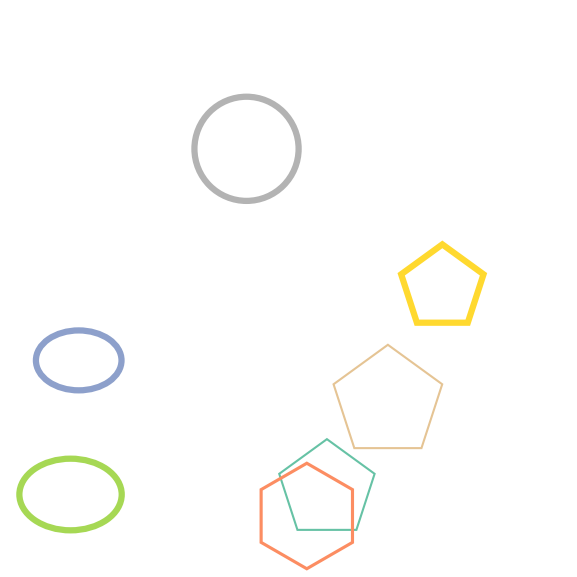[{"shape": "pentagon", "thickness": 1, "radius": 0.43, "center": [0.566, 0.152]}, {"shape": "hexagon", "thickness": 1.5, "radius": 0.46, "center": [0.531, 0.106]}, {"shape": "oval", "thickness": 3, "radius": 0.37, "center": [0.136, 0.375]}, {"shape": "oval", "thickness": 3, "radius": 0.44, "center": [0.122, 0.143]}, {"shape": "pentagon", "thickness": 3, "radius": 0.37, "center": [0.766, 0.501]}, {"shape": "pentagon", "thickness": 1, "radius": 0.49, "center": [0.672, 0.303]}, {"shape": "circle", "thickness": 3, "radius": 0.45, "center": [0.427, 0.741]}]